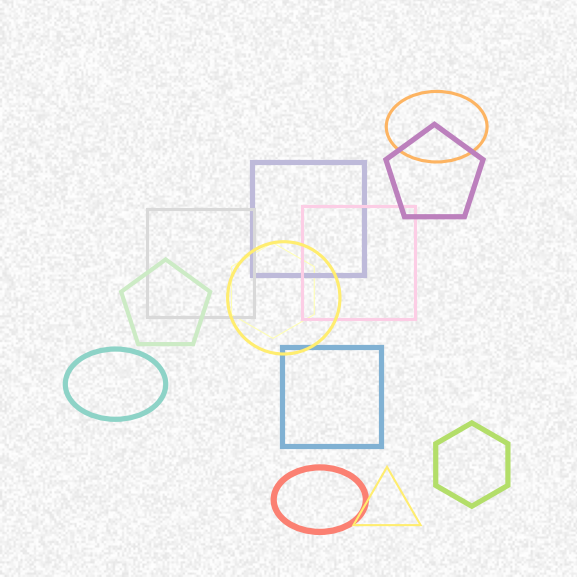[{"shape": "oval", "thickness": 2.5, "radius": 0.43, "center": [0.2, 0.334]}, {"shape": "hexagon", "thickness": 0.5, "radius": 0.41, "center": [0.472, 0.496]}, {"shape": "square", "thickness": 2.5, "radius": 0.49, "center": [0.533, 0.62]}, {"shape": "oval", "thickness": 3, "radius": 0.4, "center": [0.554, 0.134]}, {"shape": "square", "thickness": 2.5, "radius": 0.43, "center": [0.574, 0.312]}, {"shape": "oval", "thickness": 1.5, "radius": 0.44, "center": [0.756, 0.78]}, {"shape": "hexagon", "thickness": 2.5, "radius": 0.36, "center": [0.817, 0.195]}, {"shape": "square", "thickness": 1.5, "radius": 0.49, "center": [0.621, 0.545]}, {"shape": "square", "thickness": 1.5, "radius": 0.47, "center": [0.347, 0.544]}, {"shape": "pentagon", "thickness": 2.5, "radius": 0.44, "center": [0.752, 0.695]}, {"shape": "pentagon", "thickness": 2, "radius": 0.41, "center": [0.287, 0.469]}, {"shape": "circle", "thickness": 1.5, "radius": 0.49, "center": [0.491, 0.483]}, {"shape": "triangle", "thickness": 1, "radius": 0.34, "center": [0.67, 0.123]}]